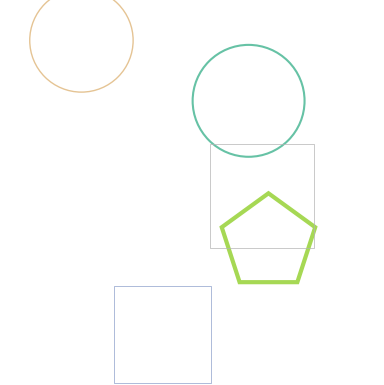[{"shape": "circle", "thickness": 1.5, "radius": 0.73, "center": [0.646, 0.738]}, {"shape": "square", "thickness": 0.5, "radius": 0.63, "center": [0.423, 0.131]}, {"shape": "pentagon", "thickness": 3, "radius": 0.64, "center": [0.697, 0.37]}, {"shape": "circle", "thickness": 1, "radius": 0.67, "center": [0.212, 0.895]}, {"shape": "square", "thickness": 0.5, "radius": 0.67, "center": [0.68, 0.492]}]